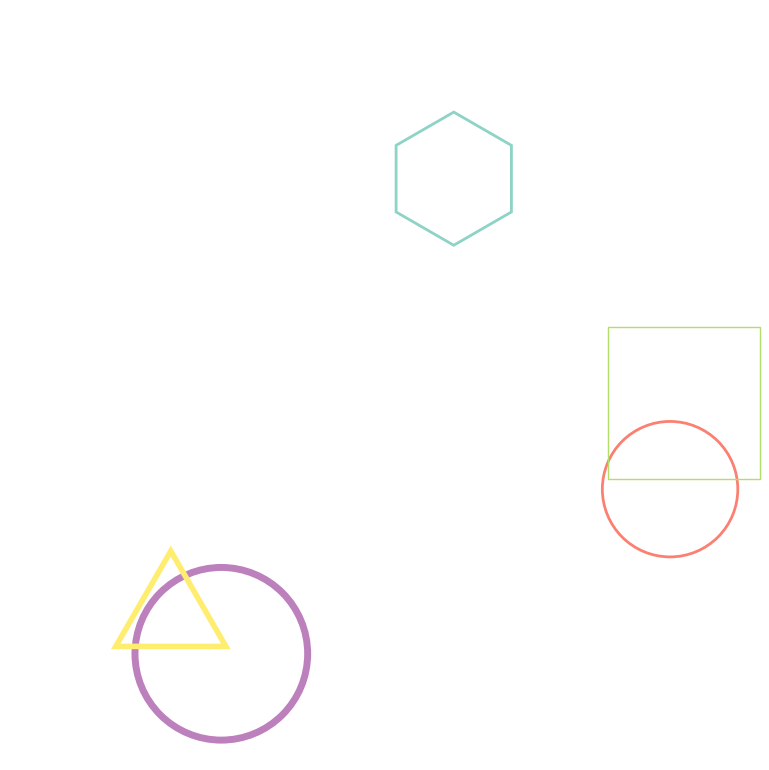[{"shape": "hexagon", "thickness": 1, "radius": 0.43, "center": [0.589, 0.768]}, {"shape": "circle", "thickness": 1, "radius": 0.44, "center": [0.87, 0.365]}, {"shape": "square", "thickness": 0.5, "radius": 0.49, "center": [0.888, 0.477]}, {"shape": "circle", "thickness": 2.5, "radius": 0.56, "center": [0.287, 0.151]}, {"shape": "triangle", "thickness": 2, "radius": 0.41, "center": [0.222, 0.202]}]